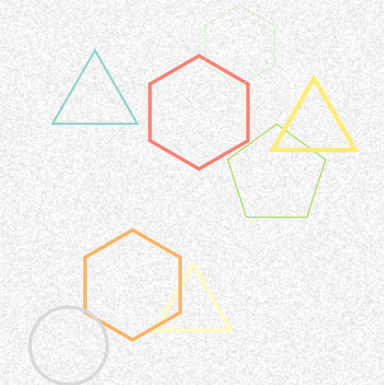[{"shape": "triangle", "thickness": 1.5, "radius": 0.64, "center": [0.247, 0.742]}, {"shape": "triangle", "thickness": 2, "radius": 0.57, "center": [0.501, 0.2]}, {"shape": "hexagon", "thickness": 2.5, "radius": 0.74, "center": [0.517, 0.708]}, {"shape": "hexagon", "thickness": 2.5, "radius": 0.71, "center": [0.344, 0.26]}, {"shape": "pentagon", "thickness": 1, "radius": 0.67, "center": [0.719, 0.544]}, {"shape": "circle", "thickness": 2.5, "radius": 0.5, "center": [0.178, 0.102]}, {"shape": "hexagon", "thickness": 0.5, "radius": 0.52, "center": [0.622, 0.882]}, {"shape": "triangle", "thickness": 3, "radius": 0.62, "center": [0.816, 0.672]}]